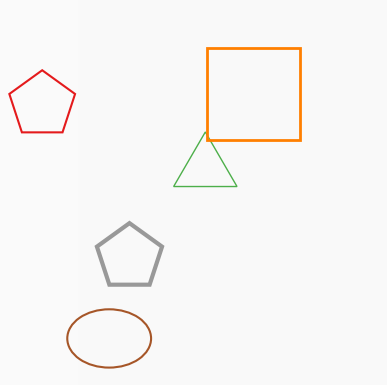[{"shape": "pentagon", "thickness": 1.5, "radius": 0.45, "center": [0.109, 0.728]}, {"shape": "triangle", "thickness": 1, "radius": 0.47, "center": [0.53, 0.563]}, {"shape": "square", "thickness": 2, "radius": 0.6, "center": [0.654, 0.755]}, {"shape": "oval", "thickness": 1.5, "radius": 0.54, "center": [0.282, 0.121]}, {"shape": "pentagon", "thickness": 3, "radius": 0.44, "center": [0.334, 0.332]}]